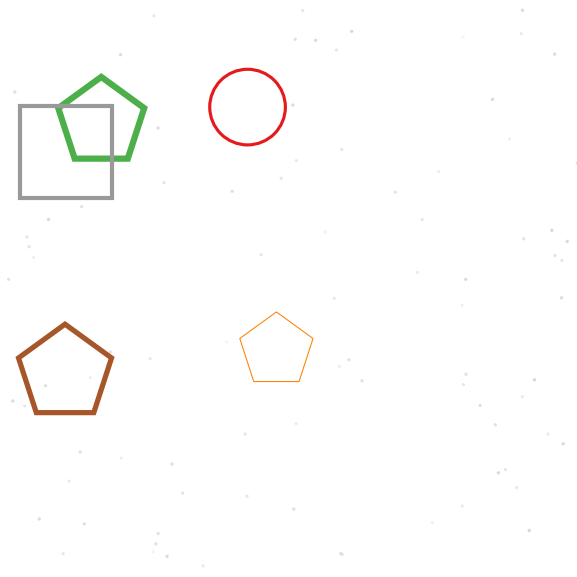[{"shape": "circle", "thickness": 1.5, "radius": 0.33, "center": [0.429, 0.814]}, {"shape": "pentagon", "thickness": 3, "radius": 0.39, "center": [0.175, 0.788]}, {"shape": "pentagon", "thickness": 0.5, "radius": 0.33, "center": [0.479, 0.392]}, {"shape": "pentagon", "thickness": 2.5, "radius": 0.42, "center": [0.113, 0.353]}, {"shape": "square", "thickness": 2, "radius": 0.4, "center": [0.115, 0.736]}]